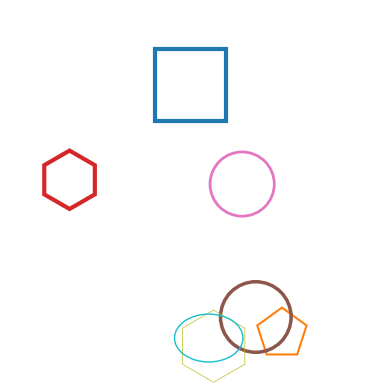[{"shape": "square", "thickness": 3, "radius": 0.46, "center": [0.495, 0.78]}, {"shape": "pentagon", "thickness": 1.5, "radius": 0.34, "center": [0.732, 0.134]}, {"shape": "hexagon", "thickness": 3, "radius": 0.38, "center": [0.181, 0.533]}, {"shape": "circle", "thickness": 2.5, "radius": 0.46, "center": [0.664, 0.177]}, {"shape": "circle", "thickness": 2, "radius": 0.42, "center": [0.629, 0.522]}, {"shape": "hexagon", "thickness": 0.5, "radius": 0.47, "center": [0.555, 0.101]}, {"shape": "oval", "thickness": 1, "radius": 0.44, "center": [0.542, 0.122]}]